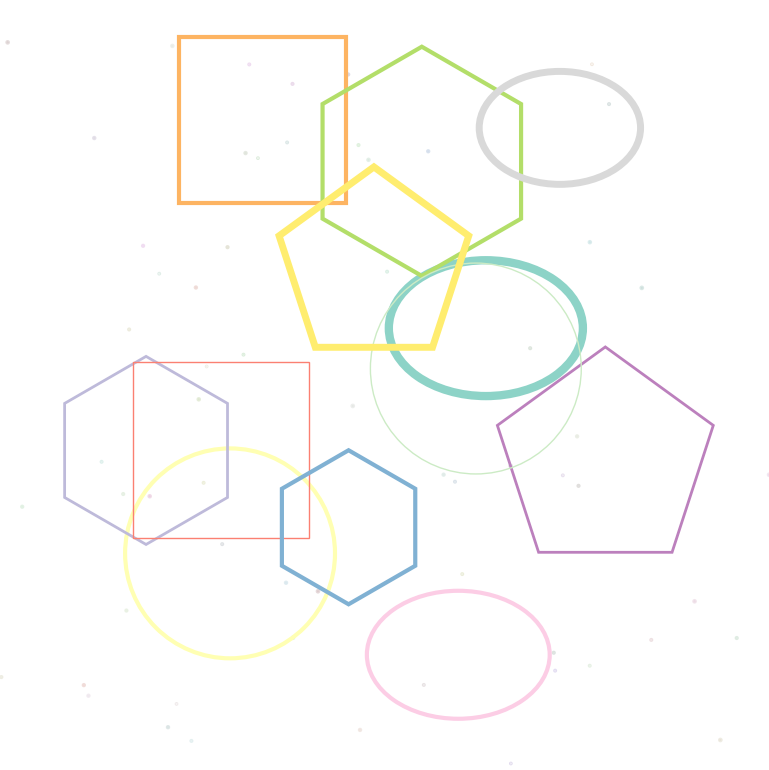[{"shape": "oval", "thickness": 3, "radius": 0.63, "center": [0.631, 0.574]}, {"shape": "circle", "thickness": 1.5, "radius": 0.68, "center": [0.299, 0.281]}, {"shape": "hexagon", "thickness": 1, "radius": 0.61, "center": [0.19, 0.415]}, {"shape": "square", "thickness": 0.5, "radius": 0.57, "center": [0.287, 0.415]}, {"shape": "hexagon", "thickness": 1.5, "radius": 0.5, "center": [0.453, 0.315]}, {"shape": "square", "thickness": 1.5, "radius": 0.54, "center": [0.341, 0.844]}, {"shape": "hexagon", "thickness": 1.5, "radius": 0.74, "center": [0.548, 0.79]}, {"shape": "oval", "thickness": 1.5, "radius": 0.59, "center": [0.595, 0.15]}, {"shape": "oval", "thickness": 2.5, "radius": 0.52, "center": [0.727, 0.834]}, {"shape": "pentagon", "thickness": 1, "radius": 0.74, "center": [0.786, 0.402]}, {"shape": "circle", "thickness": 0.5, "radius": 0.68, "center": [0.618, 0.521]}, {"shape": "pentagon", "thickness": 2.5, "radius": 0.65, "center": [0.486, 0.654]}]